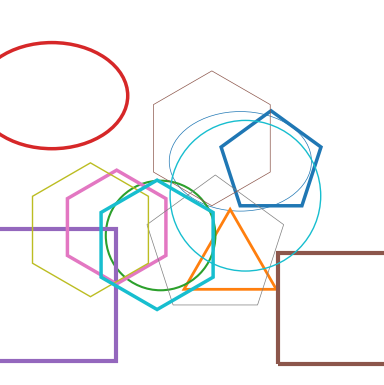[{"shape": "oval", "thickness": 0.5, "radius": 0.92, "center": [0.624, 0.581]}, {"shape": "pentagon", "thickness": 2.5, "radius": 0.68, "center": [0.704, 0.576]}, {"shape": "triangle", "thickness": 2, "radius": 0.69, "center": [0.598, 0.318]}, {"shape": "circle", "thickness": 1.5, "radius": 0.71, "center": [0.417, 0.388]}, {"shape": "oval", "thickness": 2.5, "radius": 0.98, "center": [0.135, 0.752]}, {"shape": "square", "thickness": 3, "radius": 0.86, "center": [0.131, 0.234]}, {"shape": "hexagon", "thickness": 0.5, "radius": 0.88, "center": [0.55, 0.641]}, {"shape": "square", "thickness": 3, "radius": 0.72, "center": [0.864, 0.199]}, {"shape": "hexagon", "thickness": 2.5, "radius": 0.74, "center": [0.303, 0.41]}, {"shape": "pentagon", "thickness": 0.5, "radius": 0.93, "center": [0.559, 0.359]}, {"shape": "hexagon", "thickness": 1, "radius": 0.87, "center": [0.235, 0.403]}, {"shape": "circle", "thickness": 1, "radius": 0.98, "center": [0.637, 0.492]}, {"shape": "hexagon", "thickness": 2.5, "radius": 0.84, "center": [0.408, 0.364]}]